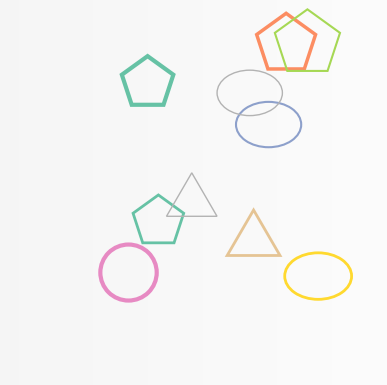[{"shape": "pentagon", "thickness": 3, "radius": 0.35, "center": [0.381, 0.784]}, {"shape": "pentagon", "thickness": 2, "radius": 0.34, "center": [0.409, 0.425]}, {"shape": "pentagon", "thickness": 2.5, "radius": 0.4, "center": [0.738, 0.885]}, {"shape": "oval", "thickness": 1.5, "radius": 0.42, "center": [0.693, 0.676]}, {"shape": "circle", "thickness": 3, "radius": 0.36, "center": [0.332, 0.292]}, {"shape": "pentagon", "thickness": 1.5, "radius": 0.44, "center": [0.793, 0.887]}, {"shape": "oval", "thickness": 2, "radius": 0.43, "center": [0.821, 0.283]}, {"shape": "triangle", "thickness": 2, "radius": 0.39, "center": [0.654, 0.376]}, {"shape": "oval", "thickness": 1, "radius": 0.42, "center": [0.644, 0.759]}, {"shape": "triangle", "thickness": 1, "radius": 0.38, "center": [0.495, 0.476]}]